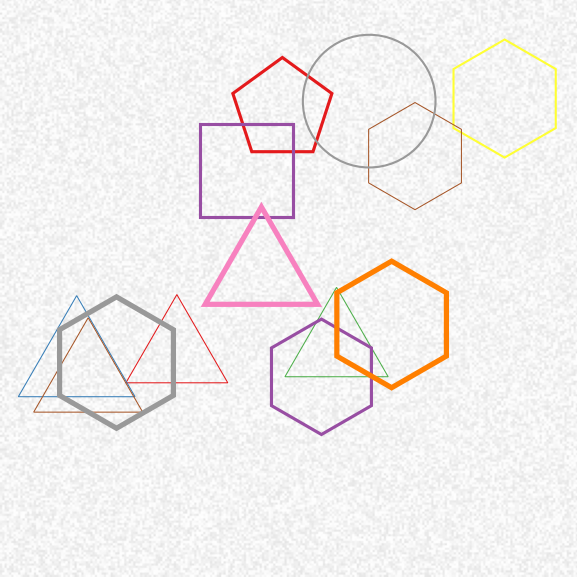[{"shape": "triangle", "thickness": 0.5, "radius": 0.51, "center": [0.306, 0.387]}, {"shape": "pentagon", "thickness": 1.5, "radius": 0.45, "center": [0.489, 0.809]}, {"shape": "triangle", "thickness": 0.5, "radius": 0.58, "center": [0.133, 0.371]}, {"shape": "triangle", "thickness": 0.5, "radius": 0.52, "center": [0.583, 0.398]}, {"shape": "hexagon", "thickness": 1.5, "radius": 0.5, "center": [0.557, 0.347]}, {"shape": "square", "thickness": 1.5, "radius": 0.4, "center": [0.427, 0.704]}, {"shape": "hexagon", "thickness": 2.5, "radius": 0.55, "center": [0.678, 0.437]}, {"shape": "hexagon", "thickness": 1, "radius": 0.51, "center": [0.874, 0.828]}, {"shape": "triangle", "thickness": 0.5, "radius": 0.55, "center": [0.153, 0.34]}, {"shape": "hexagon", "thickness": 0.5, "radius": 0.46, "center": [0.719, 0.729]}, {"shape": "triangle", "thickness": 2.5, "radius": 0.56, "center": [0.453, 0.528]}, {"shape": "circle", "thickness": 1, "radius": 0.57, "center": [0.639, 0.824]}, {"shape": "hexagon", "thickness": 2.5, "radius": 0.57, "center": [0.202, 0.371]}]